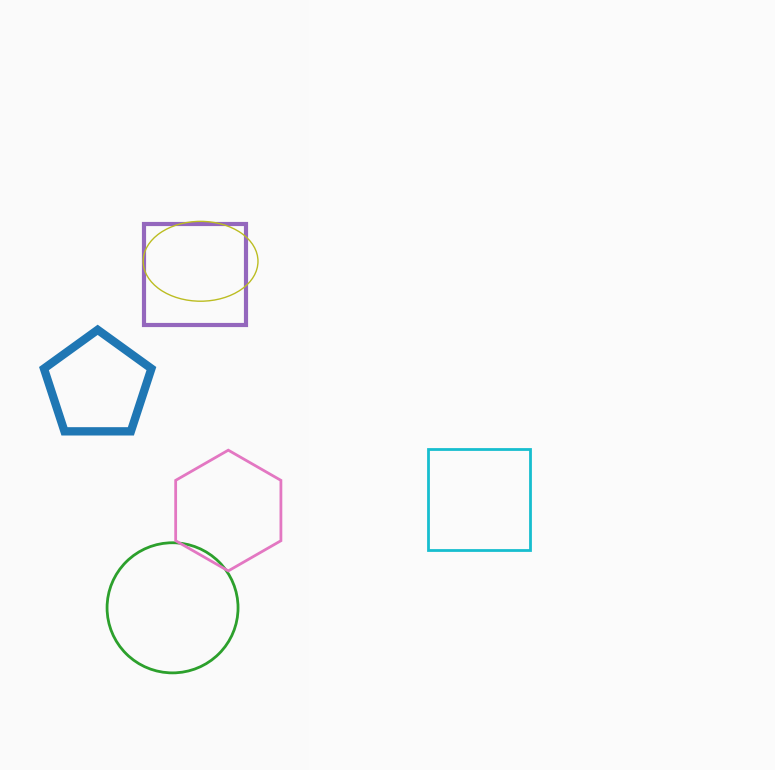[{"shape": "pentagon", "thickness": 3, "radius": 0.36, "center": [0.126, 0.499]}, {"shape": "circle", "thickness": 1, "radius": 0.42, "center": [0.223, 0.211]}, {"shape": "square", "thickness": 1.5, "radius": 0.33, "center": [0.252, 0.644]}, {"shape": "hexagon", "thickness": 1, "radius": 0.39, "center": [0.295, 0.337]}, {"shape": "oval", "thickness": 0.5, "radius": 0.37, "center": [0.259, 0.661]}, {"shape": "square", "thickness": 1, "radius": 0.33, "center": [0.618, 0.351]}]